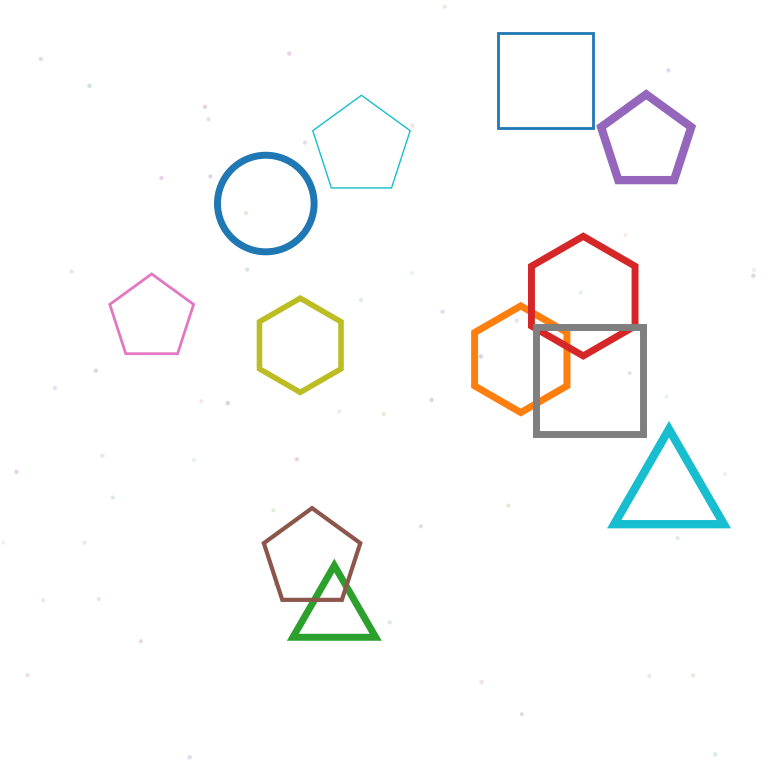[{"shape": "circle", "thickness": 2.5, "radius": 0.31, "center": [0.345, 0.736]}, {"shape": "square", "thickness": 1, "radius": 0.31, "center": [0.708, 0.896]}, {"shape": "hexagon", "thickness": 2.5, "radius": 0.35, "center": [0.676, 0.533]}, {"shape": "triangle", "thickness": 2.5, "radius": 0.31, "center": [0.434, 0.203]}, {"shape": "hexagon", "thickness": 2.5, "radius": 0.39, "center": [0.757, 0.615]}, {"shape": "pentagon", "thickness": 3, "radius": 0.31, "center": [0.839, 0.816]}, {"shape": "pentagon", "thickness": 1.5, "radius": 0.33, "center": [0.405, 0.274]}, {"shape": "pentagon", "thickness": 1, "radius": 0.29, "center": [0.197, 0.587]}, {"shape": "square", "thickness": 2.5, "radius": 0.35, "center": [0.765, 0.506]}, {"shape": "hexagon", "thickness": 2, "radius": 0.31, "center": [0.39, 0.552]}, {"shape": "pentagon", "thickness": 0.5, "radius": 0.33, "center": [0.469, 0.81]}, {"shape": "triangle", "thickness": 3, "radius": 0.41, "center": [0.869, 0.36]}]